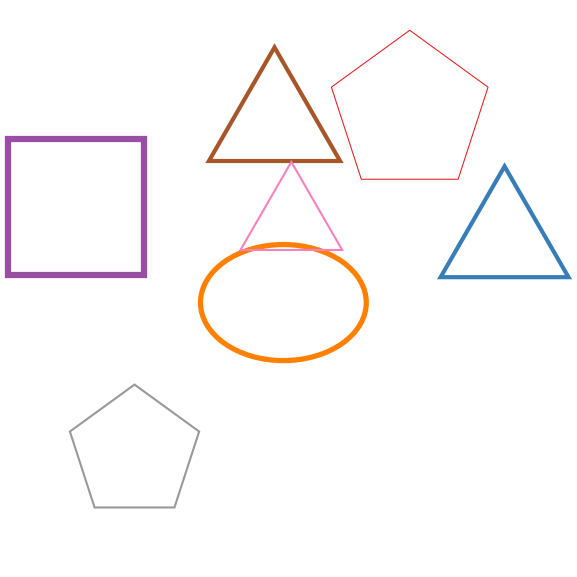[{"shape": "pentagon", "thickness": 0.5, "radius": 0.71, "center": [0.709, 0.804]}, {"shape": "triangle", "thickness": 2, "radius": 0.64, "center": [0.874, 0.583]}, {"shape": "square", "thickness": 3, "radius": 0.59, "center": [0.132, 0.641]}, {"shape": "oval", "thickness": 2.5, "radius": 0.72, "center": [0.491, 0.475]}, {"shape": "triangle", "thickness": 2, "radius": 0.66, "center": [0.475, 0.786]}, {"shape": "triangle", "thickness": 1, "radius": 0.51, "center": [0.504, 0.617]}, {"shape": "pentagon", "thickness": 1, "radius": 0.59, "center": [0.233, 0.216]}]